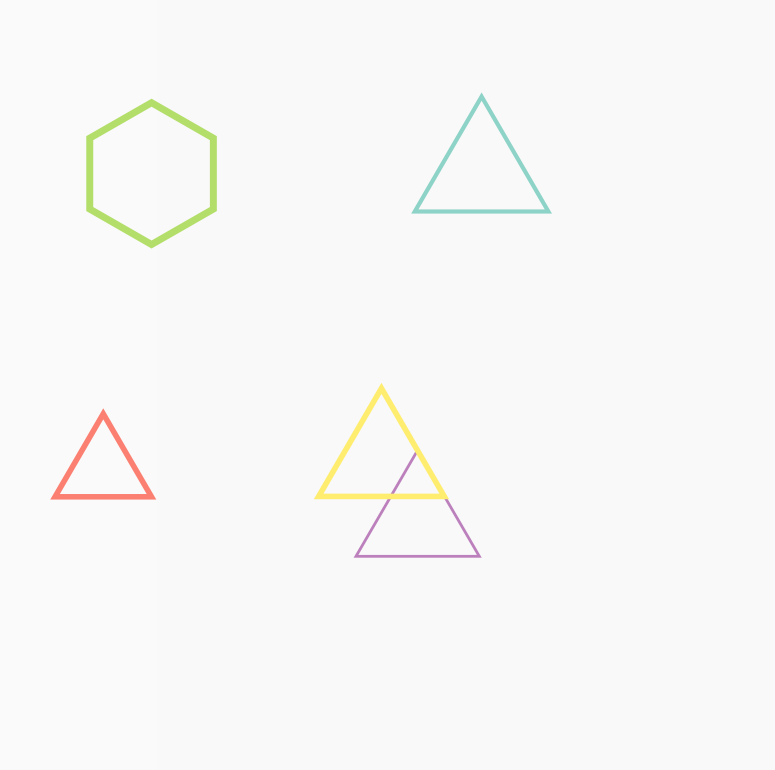[{"shape": "triangle", "thickness": 1.5, "radius": 0.5, "center": [0.621, 0.775]}, {"shape": "triangle", "thickness": 2, "radius": 0.36, "center": [0.133, 0.391]}, {"shape": "hexagon", "thickness": 2.5, "radius": 0.46, "center": [0.196, 0.775]}, {"shape": "triangle", "thickness": 1, "radius": 0.46, "center": [0.539, 0.323]}, {"shape": "triangle", "thickness": 2, "radius": 0.47, "center": [0.492, 0.402]}]